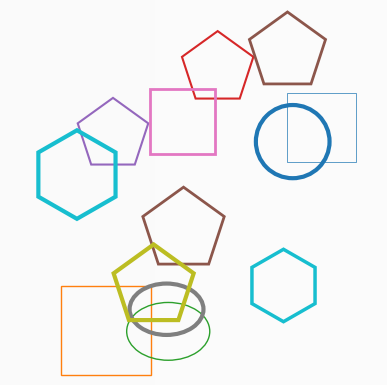[{"shape": "circle", "thickness": 3, "radius": 0.48, "center": [0.755, 0.632]}, {"shape": "square", "thickness": 0.5, "radius": 0.45, "center": [0.83, 0.67]}, {"shape": "square", "thickness": 1, "radius": 0.58, "center": [0.274, 0.142]}, {"shape": "oval", "thickness": 1, "radius": 0.54, "center": [0.434, 0.139]}, {"shape": "pentagon", "thickness": 1.5, "radius": 0.48, "center": [0.562, 0.822]}, {"shape": "pentagon", "thickness": 1.5, "radius": 0.48, "center": [0.292, 0.65]}, {"shape": "pentagon", "thickness": 2, "radius": 0.55, "center": [0.474, 0.403]}, {"shape": "pentagon", "thickness": 2, "radius": 0.52, "center": [0.742, 0.866]}, {"shape": "square", "thickness": 2, "radius": 0.42, "center": [0.47, 0.684]}, {"shape": "oval", "thickness": 3, "radius": 0.48, "center": [0.43, 0.197]}, {"shape": "pentagon", "thickness": 3, "radius": 0.54, "center": [0.397, 0.256]}, {"shape": "hexagon", "thickness": 2.5, "radius": 0.47, "center": [0.732, 0.258]}, {"shape": "hexagon", "thickness": 3, "radius": 0.57, "center": [0.199, 0.547]}]